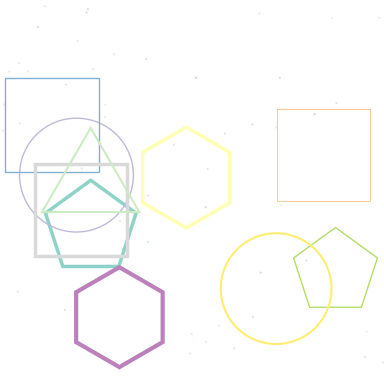[{"shape": "pentagon", "thickness": 2.5, "radius": 0.62, "center": [0.236, 0.408]}, {"shape": "hexagon", "thickness": 2.5, "radius": 0.65, "center": [0.484, 0.539]}, {"shape": "circle", "thickness": 1, "radius": 0.74, "center": [0.199, 0.545]}, {"shape": "square", "thickness": 1, "radius": 0.61, "center": [0.135, 0.675]}, {"shape": "square", "thickness": 0.5, "radius": 0.6, "center": [0.841, 0.598]}, {"shape": "pentagon", "thickness": 1, "radius": 0.57, "center": [0.871, 0.295]}, {"shape": "square", "thickness": 2.5, "radius": 0.6, "center": [0.21, 0.455]}, {"shape": "hexagon", "thickness": 3, "radius": 0.65, "center": [0.31, 0.176]}, {"shape": "triangle", "thickness": 1.5, "radius": 0.73, "center": [0.236, 0.522]}, {"shape": "circle", "thickness": 1.5, "radius": 0.72, "center": [0.717, 0.25]}]